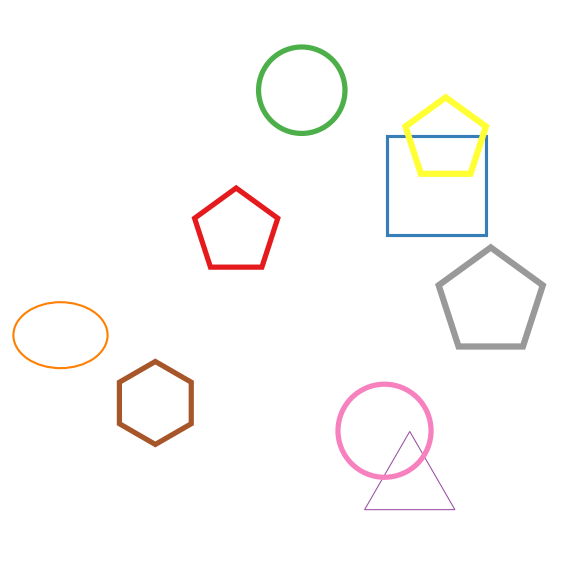[{"shape": "pentagon", "thickness": 2.5, "radius": 0.38, "center": [0.409, 0.598]}, {"shape": "square", "thickness": 1.5, "radius": 0.43, "center": [0.755, 0.677]}, {"shape": "circle", "thickness": 2.5, "radius": 0.37, "center": [0.523, 0.843]}, {"shape": "triangle", "thickness": 0.5, "radius": 0.45, "center": [0.71, 0.162]}, {"shape": "oval", "thickness": 1, "radius": 0.41, "center": [0.105, 0.419]}, {"shape": "pentagon", "thickness": 3, "radius": 0.37, "center": [0.772, 0.757]}, {"shape": "hexagon", "thickness": 2.5, "radius": 0.36, "center": [0.269, 0.301]}, {"shape": "circle", "thickness": 2.5, "radius": 0.4, "center": [0.666, 0.253]}, {"shape": "pentagon", "thickness": 3, "radius": 0.47, "center": [0.85, 0.476]}]